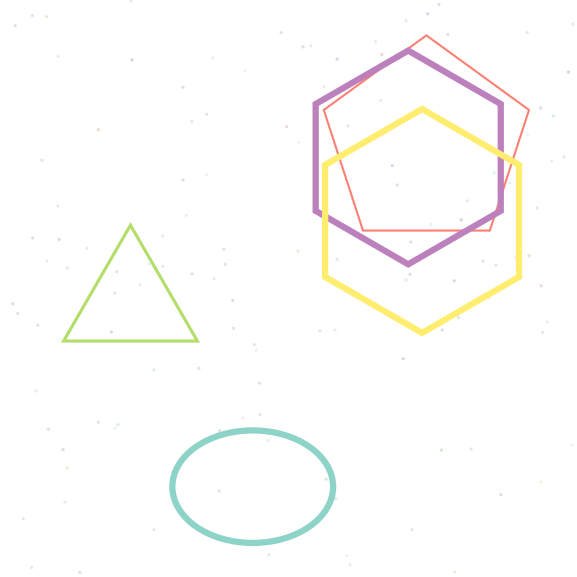[{"shape": "oval", "thickness": 3, "radius": 0.7, "center": [0.438, 0.156]}, {"shape": "pentagon", "thickness": 1, "radius": 0.93, "center": [0.738, 0.751]}, {"shape": "triangle", "thickness": 1.5, "radius": 0.67, "center": [0.226, 0.475]}, {"shape": "hexagon", "thickness": 3, "radius": 0.93, "center": [0.707, 0.727]}, {"shape": "hexagon", "thickness": 3, "radius": 0.97, "center": [0.731, 0.617]}]